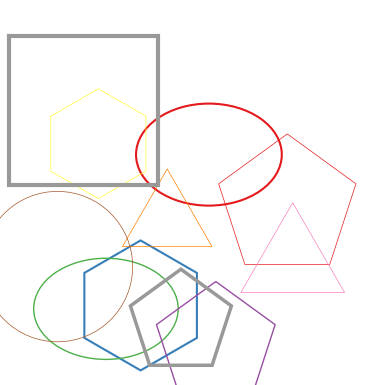[{"shape": "pentagon", "thickness": 0.5, "radius": 0.94, "center": [0.746, 0.465]}, {"shape": "oval", "thickness": 1.5, "radius": 0.95, "center": [0.543, 0.598]}, {"shape": "hexagon", "thickness": 1.5, "radius": 0.84, "center": [0.365, 0.207]}, {"shape": "oval", "thickness": 1, "radius": 0.94, "center": [0.275, 0.198]}, {"shape": "pentagon", "thickness": 1, "radius": 0.81, "center": [0.561, 0.107]}, {"shape": "triangle", "thickness": 0.5, "radius": 0.67, "center": [0.434, 0.427]}, {"shape": "hexagon", "thickness": 0.5, "radius": 0.71, "center": [0.255, 0.627]}, {"shape": "circle", "thickness": 0.5, "radius": 0.98, "center": [0.149, 0.308]}, {"shape": "triangle", "thickness": 0.5, "radius": 0.78, "center": [0.76, 0.318]}, {"shape": "pentagon", "thickness": 2.5, "radius": 0.69, "center": [0.47, 0.163]}, {"shape": "square", "thickness": 3, "radius": 0.97, "center": [0.218, 0.714]}]